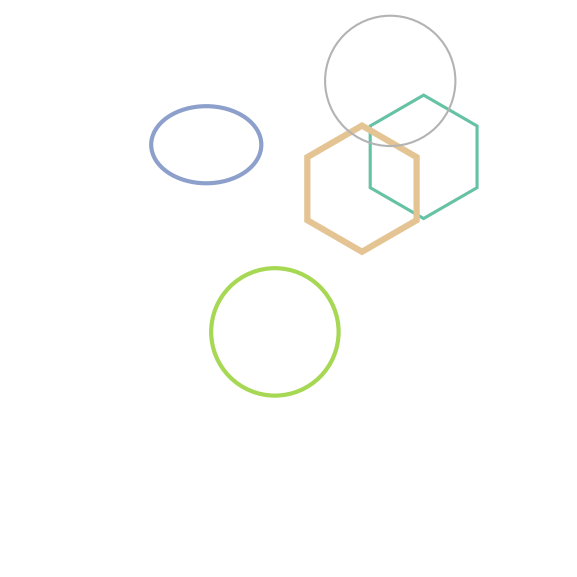[{"shape": "hexagon", "thickness": 1.5, "radius": 0.53, "center": [0.734, 0.728]}, {"shape": "oval", "thickness": 2, "radius": 0.48, "center": [0.357, 0.749]}, {"shape": "circle", "thickness": 2, "radius": 0.55, "center": [0.476, 0.424]}, {"shape": "hexagon", "thickness": 3, "radius": 0.55, "center": [0.627, 0.672]}, {"shape": "circle", "thickness": 1, "radius": 0.56, "center": [0.676, 0.859]}]